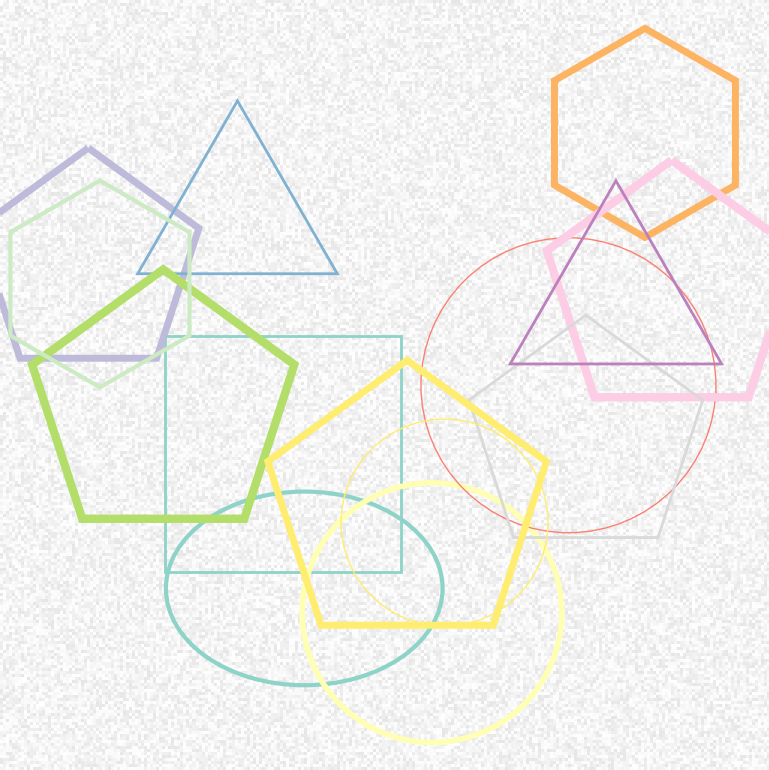[{"shape": "oval", "thickness": 1.5, "radius": 0.9, "center": [0.395, 0.236]}, {"shape": "square", "thickness": 1, "radius": 0.77, "center": [0.367, 0.411]}, {"shape": "circle", "thickness": 2, "radius": 0.84, "center": [0.561, 0.204]}, {"shape": "pentagon", "thickness": 2.5, "radius": 0.75, "center": [0.115, 0.657]}, {"shape": "circle", "thickness": 0.5, "radius": 0.96, "center": [0.738, 0.5]}, {"shape": "triangle", "thickness": 1, "radius": 0.75, "center": [0.308, 0.719]}, {"shape": "hexagon", "thickness": 2.5, "radius": 0.68, "center": [0.838, 0.827]}, {"shape": "pentagon", "thickness": 3, "radius": 0.9, "center": [0.212, 0.471]}, {"shape": "pentagon", "thickness": 3, "radius": 0.85, "center": [0.872, 0.622]}, {"shape": "pentagon", "thickness": 1, "radius": 0.8, "center": [0.761, 0.431]}, {"shape": "triangle", "thickness": 1, "radius": 0.79, "center": [0.8, 0.607]}, {"shape": "hexagon", "thickness": 1.5, "radius": 0.67, "center": [0.13, 0.631]}, {"shape": "circle", "thickness": 0.5, "radius": 0.67, "center": [0.577, 0.321]}, {"shape": "pentagon", "thickness": 2.5, "radius": 0.95, "center": [0.529, 0.342]}]